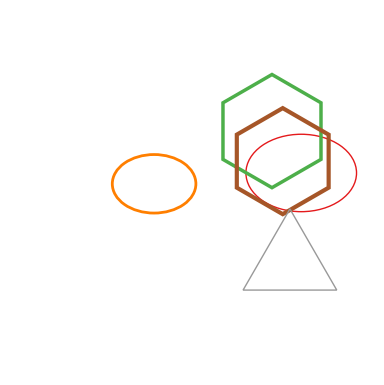[{"shape": "oval", "thickness": 1, "radius": 0.72, "center": [0.782, 0.551]}, {"shape": "hexagon", "thickness": 2.5, "radius": 0.73, "center": [0.706, 0.659]}, {"shape": "oval", "thickness": 2, "radius": 0.54, "center": [0.4, 0.523]}, {"shape": "hexagon", "thickness": 3, "radius": 0.69, "center": [0.734, 0.581]}, {"shape": "triangle", "thickness": 1, "radius": 0.7, "center": [0.753, 0.317]}]